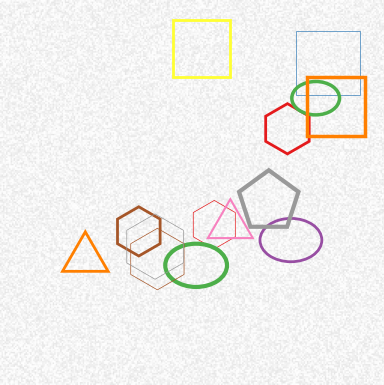[{"shape": "hexagon", "thickness": 2, "radius": 0.33, "center": [0.747, 0.666]}, {"shape": "hexagon", "thickness": 0.5, "radius": 0.32, "center": [0.557, 0.416]}, {"shape": "square", "thickness": 0.5, "radius": 0.42, "center": [0.852, 0.837]}, {"shape": "oval", "thickness": 3, "radius": 0.4, "center": [0.509, 0.311]}, {"shape": "oval", "thickness": 2.5, "radius": 0.31, "center": [0.82, 0.745]}, {"shape": "oval", "thickness": 2, "radius": 0.4, "center": [0.756, 0.376]}, {"shape": "triangle", "thickness": 2, "radius": 0.34, "center": [0.222, 0.329]}, {"shape": "square", "thickness": 2.5, "radius": 0.38, "center": [0.873, 0.724]}, {"shape": "square", "thickness": 2, "radius": 0.37, "center": [0.524, 0.873]}, {"shape": "hexagon", "thickness": 0.5, "radius": 0.4, "center": [0.409, 0.327]}, {"shape": "hexagon", "thickness": 2, "radius": 0.32, "center": [0.361, 0.399]}, {"shape": "triangle", "thickness": 1.5, "radius": 0.34, "center": [0.598, 0.415]}, {"shape": "hexagon", "thickness": 0.5, "radius": 0.42, "center": [0.403, 0.36]}, {"shape": "pentagon", "thickness": 3, "radius": 0.41, "center": [0.698, 0.477]}]